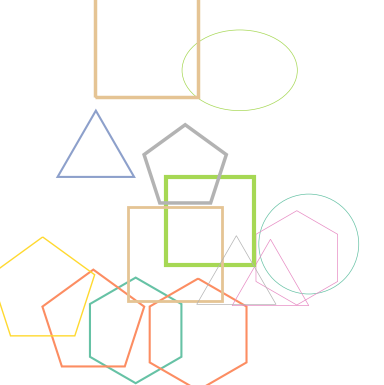[{"shape": "hexagon", "thickness": 1.5, "radius": 0.69, "center": [0.352, 0.142]}, {"shape": "circle", "thickness": 0.5, "radius": 0.65, "center": [0.802, 0.366]}, {"shape": "hexagon", "thickness": 1.5, "radius": 0.73, "center": [0.515, 0.131]}, {"shape": "pentagon", "thickness": 1.5, "radius": 0.7, "center": [0.242, 0.161]}, {"shape": "triangle", "thickness": 1.5, "radius": 0.57, "center": [0.249, 0.598]}, {"shape": "hexagon", "thickness": 0.5, "radius": 0.61, "center": [0.771, 0.33]}, {"shape": "triangle", "thickness": 0.5, "radius": 0.57, "center": [0.702, 0.264]}, {"shape": "square", "thickness": 3, "radius": 0.57, "center": [0.545, 0.427]}, {"shape": "oval", "thickness": 0.5, "radius": 0.75, "center": [0.623, 0.817]}, {"shape": "pentagon", "thickness": 1, "radius": 0.71, "center": [0.111, 0.243]}, {"shape": "square", "thickness": 2.5, "radius": 0.67, "center": [0.381, 0.883]}, {"shape": "square", "thickness": 2, "radius": 0.61, "center": [0.454, 0.34]}, {"shape": "pentagon", "thickness": 2.5, "radius": 0.56, "center": [0.481, 0.564]}, {"shape": "triangle", "thickness": 0.5, "radius": 0.59, "center": [0.614, 0.269]}]